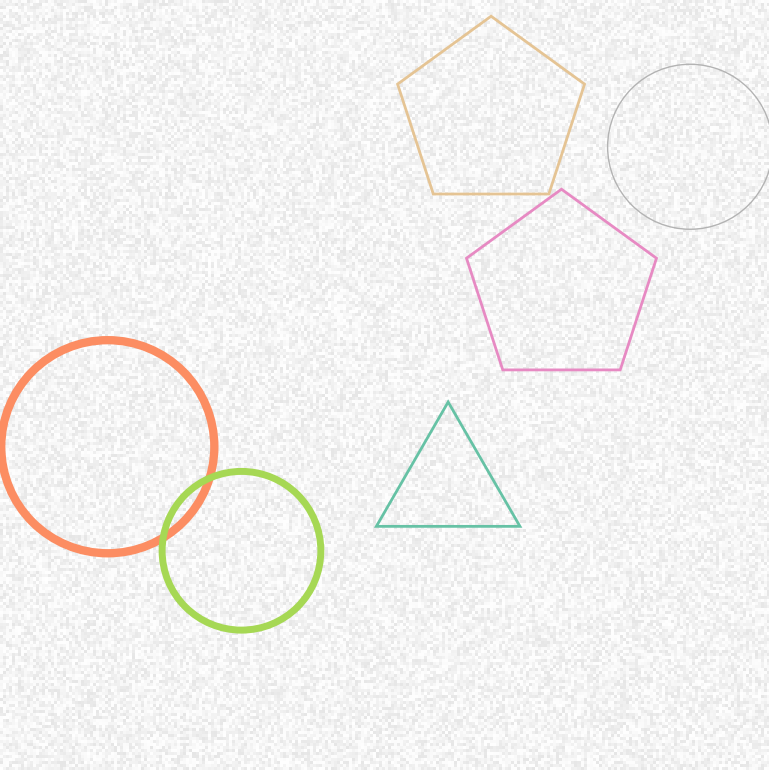[{"shape": "triangle", "thickness": 1, "radius": 0.54, "center": [0.582, 0.37]}, {"shape": "circle", "thickness": 3, "radius": 0.69, "center": [0.14, 0.42]}, {"shape": "pentagon", "thickness": 1, "radius": 0.65, "center": [0.729, 0.625]}, {"shape": "circle", "thickness": 2.5, "radius": 0.52, "center": [0.314, 0.285]}, {"shape": "pentagon", "thickness": 1, "radius": 0.64, "center": [0.638, 0.851]}, {"shape": "circle", "thickness": 0.5, "radius": 0.54, "center": [0.896, 0.809]}]